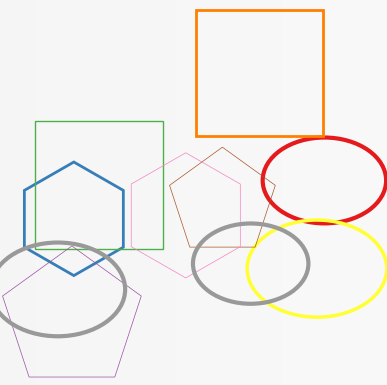[{"shape": "oval", "thickness": 3, "radius": 0.8, "center": [0.837, 0.531]}, {"shape": "hexagon", "thickness": 2, "radius": 0.74, "center": [0.191, 0.432]}, {"shape": "square", "thickness": 1, "radius": 0.83, "center": [0.255, 0.52]}, {"shape": "pentagon", "thickness": 0.5, "radius": 0.94, "center": [0.186, 0.173]}, {"shape": "square", "thickness": 2, "radius": 0.82, "center": [0.671, 0.809]}, {"shape": "oval", "thickness": 2.5, "radius": 0.9, "center": [0.818, 0.302]}, {"shape": "pentagon", "thickness": 0.5, "radius": 0.72, "center": [0.574, 0.474]}, {"shape": "hexagon", "thickness": 0.5, "radius": 0.81, "center": [0.479, 0.441]}, {"shape": "oval", "thickness": 3, "radius": 0.87, "center": [0.149, 0.248]}, {"shape": "oval", "thickness": 3, "radius": 0.74, "center": [0.647, 0.315]}]